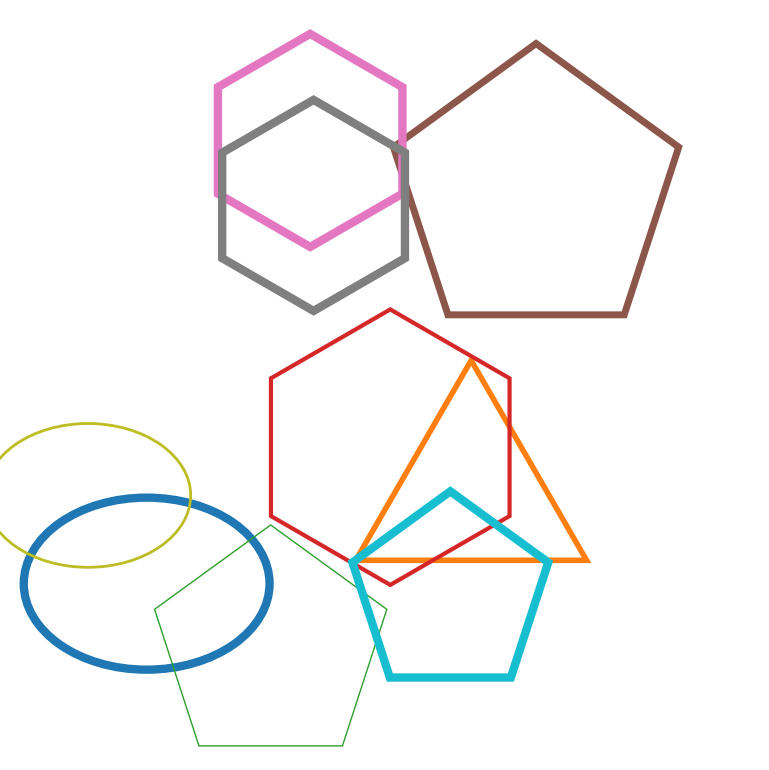[{"shape": "oval", "thickness": 3, "radius": 0.8, "center": [0.19, 0.242]}, {"shape": "triangle", "thickness": 2, "radius": 0.87, "center": [0.612, 0.359]}, {"shape": "pentagon", "thickness": 0.5, "radius": 0.79, "center": [0.352, 0.16]}, {"shape": "hexagon", "thickness": 1.5, "radius": 0.89, "center": [0.507, 0.419]}, {"shape": "pentagon", "thickness": 2.5, "radius": 0.97, "center": [0.696, 0.749]}, {"shape": "hexagon", "thickness": 3, "radius": 0.69, "center": [0.403, 0.818]}, {"shape": "hexagon", "thickness": 3, "radius": 0.69, "center": [0.407, 0.733]}, {"shape": "oval", "thickness": 1, "radius": 0.67, "center": [0.114, 0.357]}, {"shape": "pentagon", "thickness": 3, "radius": 0.67, "center": [0.585, 0.228]}]